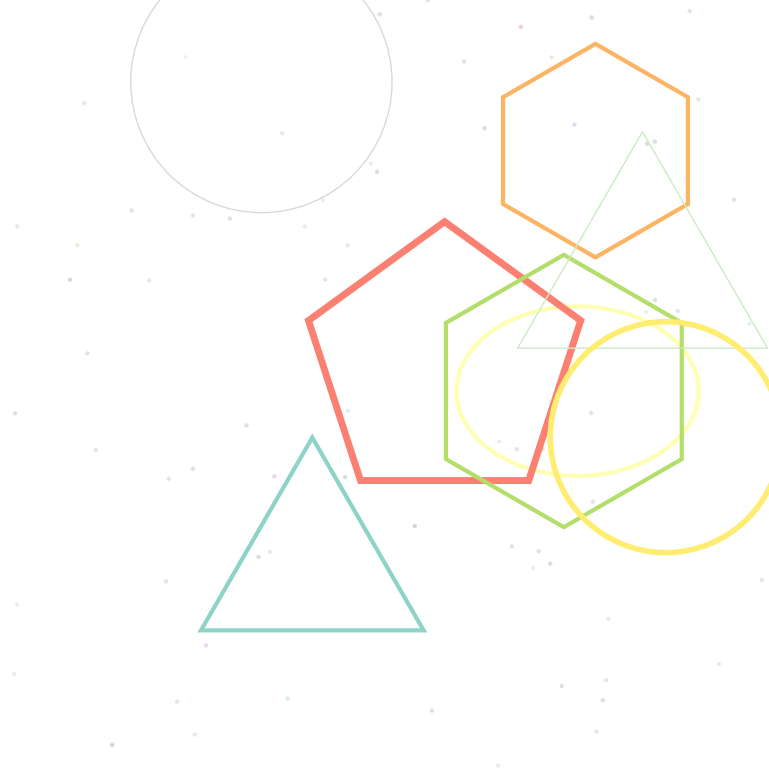[{"shape": "triangle", "thickness": 1.5, "radius": 0.83, "center": [0.406, 0.265]}, {"shape": "oval", "thickness": 1.5, "radius": 0.79, "center": [0.75, 0.492]}, {"shape": "pentagon", "thickness": 2.5, "radius": 0.93, "center": [0.577, 0.526]}, {"shape": "hexagon", "thickness": 1.5, "radius": 0.69, "center": [0.773, 0.804]}, {"shape": "hexagon", "thickness": 1.5, "radius": 0.88, "center": [0.732, 0.492]}, {"shape": "circle", "thickness": 0.5, "radius": 0.85, "center": [0.339, 0.893]}, {"shape": "triangle", "thickness": 0.5, "radius": 0.94, "center": [0.834, 0.642]}, {"shape": "circle", "thickness": 2, "radius": 0.75, "center": [0.865, 0.432]}]